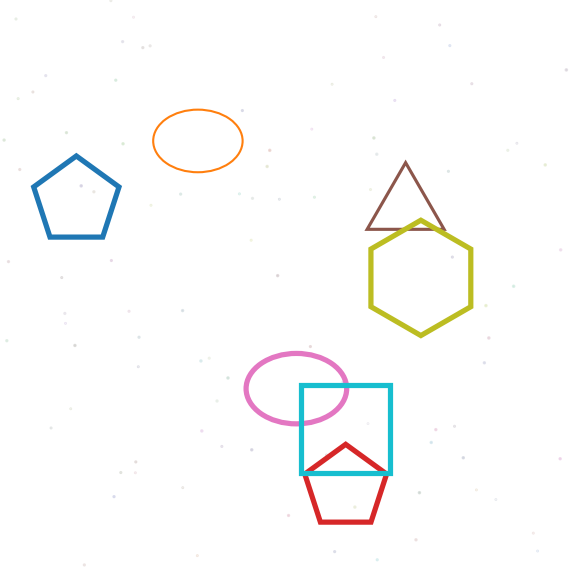[{"shape": "pentagon", "thickness": 2.5, "radius": 0.39, "center": [0.132, 0.651]}, {"shape": "oval", "thickness": 1, "radius": 0.39, "center": [0.343, 0.755]}, {"shape": "pentagon", "thickness": 2.5, "radius": 0.37, "center": [0.599, 0.155]}, {"shape": "triangle", "thickness": 1.5, "radius": 0.38, "center": [0.702, 0.641]}, {"shape": "oval", "thickness": 2.5, "radius": 0.44, "center": [0.513, 0.326]}, {"shape": "hexagon", "thickness": 2.5, "radius": 0.5, "center": [0.729, 0.518]}, {"shape": "square", "thickness": 2.5, "radius": 0.38, "center": [0.598, 0.256]}]